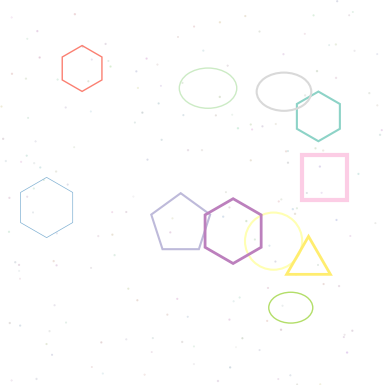[{"shape": "hexagon", "thickness": 1.5, "radius": 0.32, "center": [0.827, 0.698]}, {"shape": "circle", "thickness": 1.5, "radius": 0.37, "center": [0.711, 0.374]}, {"shape": "pentagon", "thickness": 1.5, "radius": 0.4, "center": [0.469, 0.418]}, {"shape": "hexagon", "thickness": 1, "radius": 0.3, "center": [0.213, 0.822]}, {"shape": "hexagon", "thickness": 0.5, "radius": 0.39, "center": [0.121, 0.461]}, {"shape": "oval", "thickness": 1, "radius": 0.29, "center": [0.755, 0.201]}, {"shape": "square", "thickness": 3, "radius": 0.29, "center": [0.843, 0.539]}, {"shape": "oval", "thickness": 1.5, "radius": 0.35, "center": [0.738, 0.762]}, {"shape": "hexagon", "thickness": 2, "radius": 0.42, "center": [0.605, 0.4]}, {"shape": "oval", "thickness": 1, "radius": 0.37, "center": [0.54, 0.771]}, {"shape": "triangle", "thickness": 2, "radius": 0.33, "center": [0.801, 0.32]}]